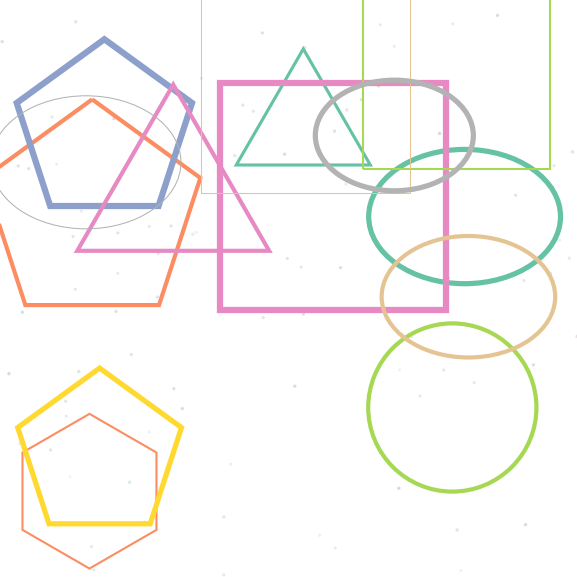[{"shape": "oval", "thickness": 2.5, "radius": 0.83, "center": [0.805, 0.624]}, {"shape": "triangle", "thickness": 1.5, "radius": 0.67, "center": [0.525, 0.78]}, {"shape": "hexagon", "thickness": 1, "radius": 0.67, "center": [0.155, 0.149]}, {"shape": "pentagon", "thickness": 2, "radius": 0.98, "center": [0.16, 0.63]}, {"shape": "pentagon", "thickness": 3, "radius": 0.8, "center": [0.181, 0.772]}, {"shape": "square", "thickness": 3, "radius": 0.98, "center": [0.576, 0.659]}, {"shape": "triangle", "thickness": 2, "radius": 0.96, "center": [0.3, 0.661]}, {"shape": "circle", "thickness": 2, "radius": 0.73, "center": [0.783, 0.294]}, {"shape": "square", "thickness": 1, "radius": 0.81, "center": [0.791, 0.868]}, {"shape": "pentagon", "thickness": 2.5, "radius": 0.75, "center": [0.172, 0.213]}, {"shape": "oval", "thickness": 2, "radius": 0.75, "center": [0.811, 0.485]}, {"shape": "square", "thickness": 0.5, "radius": 0.91, "center": [0.529, 0.846]}, {"shape": "oval", "thickness": 0.5, "radius": 0.82, "center": [0.149, 0.718]}, {"shape": "oval", "thickness": 2.5, "radius": 0.68, "center": [0.683, 0.765]}]